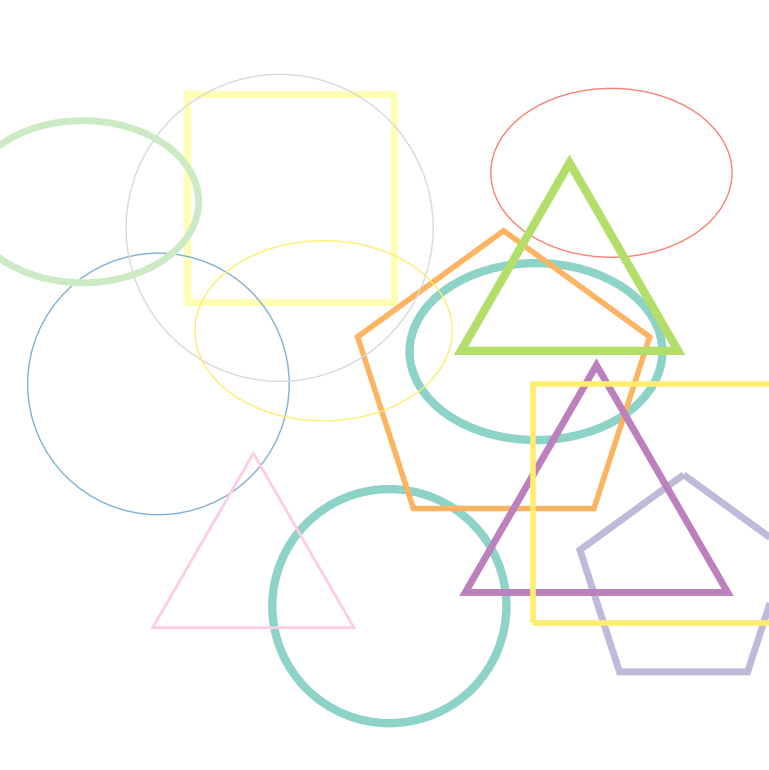[{"shape": "oval", "thickness": 3, "radius": 0.82, "center": [0.696, 0.543]}, {"shape": "circle", "thickness": 3, "radius": 0.76, "center": [0.506, 0.213]}, {"shape": "square", "thickness": 2.5, "radius": 0.67, "center": [0.377, 0.743]}, {"shape": "pentagon", "thickness": 2.5, "radius": 0.71, "center": [0.888, 0.242]}, {"shape": "oval", "thickness": 0.5, "radius": 0.78, "center": [0.794, 0.776]}, {"shape": "circle", "thickness": 0.5, "radius": 0.85, "center": [0.206, 0.501]}, {"shape": "pentagon", "thickness": 2, "radius": 1.0, "center": [0.654, 0.501]}, {"shape": "triangle", "thickness": 3, "radius": 0.81, "center": [0.74, 0.626]}, {"shape": "triangle", "thickness": 1, "radius": 0.75, "center": [0.329, 0.26]}, {"shape": "circle", "thickness": 0.5, "radius": 1.0, "center": [0.363, 0.704]}, {"shape": "triangle", "thickness": 2.5, "radius": 0.98, "center": [0.775, 0.329]}, {"shape": "oval", "thickness": 2.5, "radius": 0.75, "center": [0.108, 0.738]}, {"shape": "square", "thickness": 2, "radius": 0.78, "center": [0.848, 0.346]}, {"shape": "oval", "thickness": 0.5, "radius": 0.84, "center": [0.42, 0.57]}]